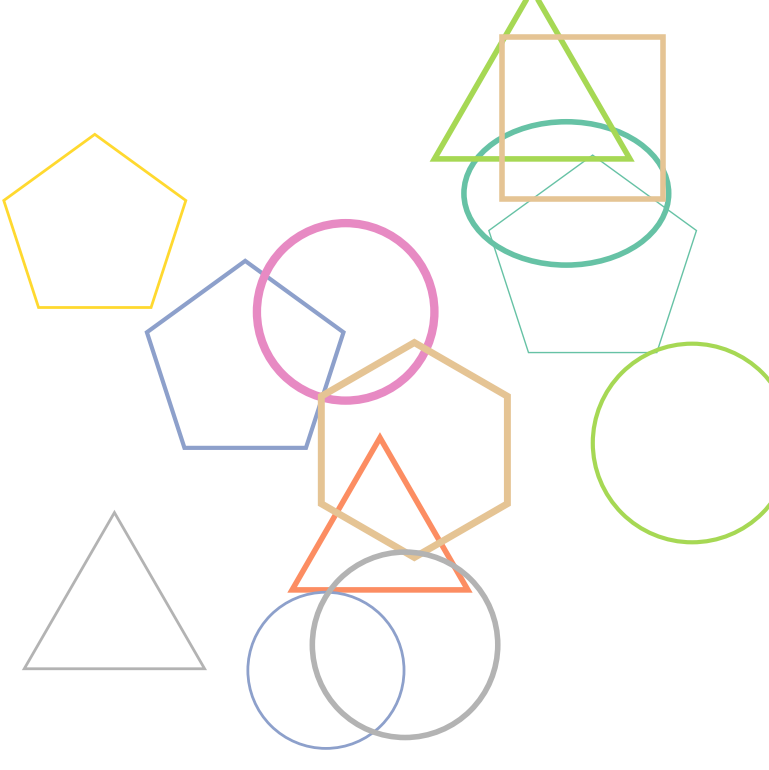[{"shape": "oval", "thickness": 2, "radius": 0.66, "center": [0.735, 0.749]}, {"shape": "pentagon", "thickness": 0.5, "radius": 0.71, "center": [0.77, 0.657]}, {"shape": "triangle", "thickness": 2, "radius": 0.66, "center": [0.493, 0.3]}, {"shape": "pentagon", "thickness": 1.5, "radius": 0.67, "center": [0.318, 0.527]}, {"shape": "circle", "thickness": 1, "radius": 0.51, "center": [0.423, 0.129]}, {"shape": "circle", "thickness": 3, "radius": 0.58, "center": [0.449, 0.595]}, {"shape": "triangle", "thickness": 2, "radius": 0.73, "center": [0.691, 0.867]}, {"shape": "circle", "thickness": 1.5, "radius": 0.64, "center": [0.899, 0.425]}, {"shape": "pentagon", "thickness": 1, "radius": 0.62, "center": [0.123, 0.701]}, {"shape": "square", "thickness": 2, "radius": 0.52, "center": [0.756, 0.846]}, {"shape": "hexagon", "thickness": 2.5, "radius": 0.7, "center": [0.538, 0.416]}, {"shape": "triangle", "thickness": 1, "radius": 0.68, "center": [0.149, 0.199]}, {"shape": "circle", "thickness": 2, "radius": 0.6, "center": [0.526, 0.163]}]